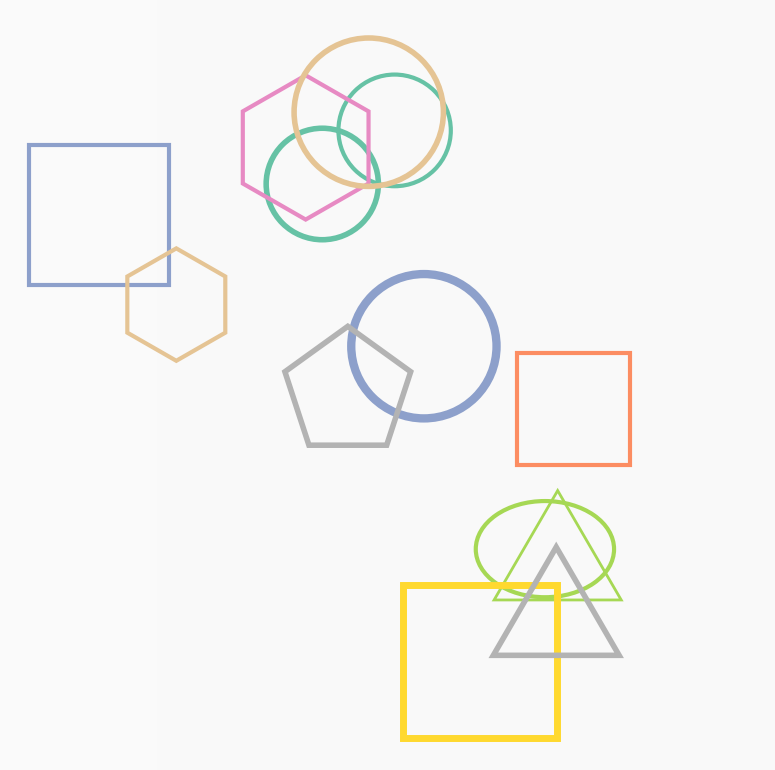[{"shape": "circle", "thickness": 2, "radius": 0.36, "center": [0.416, 0.761]}, {"shape": "circle", "thickness": 1.5, "radius": 0.36, "center": [0.509, 0.831]}, {"shape": "square", "thickness": 1.5, "radius": 0.36, "center": [0.74, 0.469]}, {"shape": "circle", "thickness": 3, "radius": 0.47, "center": [0.547, 0.55]}, {"shape": "square", "thickness": 1.5, "radius": 0.45, "center": [0.128, 0.721]}, {"shape": "hexagon", "thickness": 1.5, "radius": 0.47, "center": [0.394, 0.809]}, {"shape": "triangle", "thickness": 1, "radius": 0.47, "center": [0.72, 0.268]}, {"shape": "oval", "thickness": 1.5, "radius": 0.45, "center": [0.703, 0.287]}, {"shape": "square", "thickness": 2.5, "radius": 0.5, "center": [0.619, 0.141]}, {"shape": "circle", "thickness": 2, "radius": 0.48, "center": [0.476, 0.854]}, {"shape": "hexagon", "thickness": 1.5, "radius": 0.36, "center": [0.227, 0.604]}, {"shape": "triangle", "thickness": 2, "radius": 0.47, "center": [0.718, 0.196]}, {"shape": "pentagon", "thickness": 2, "radius": 0.43, "center": [0.449, 0.491]}]